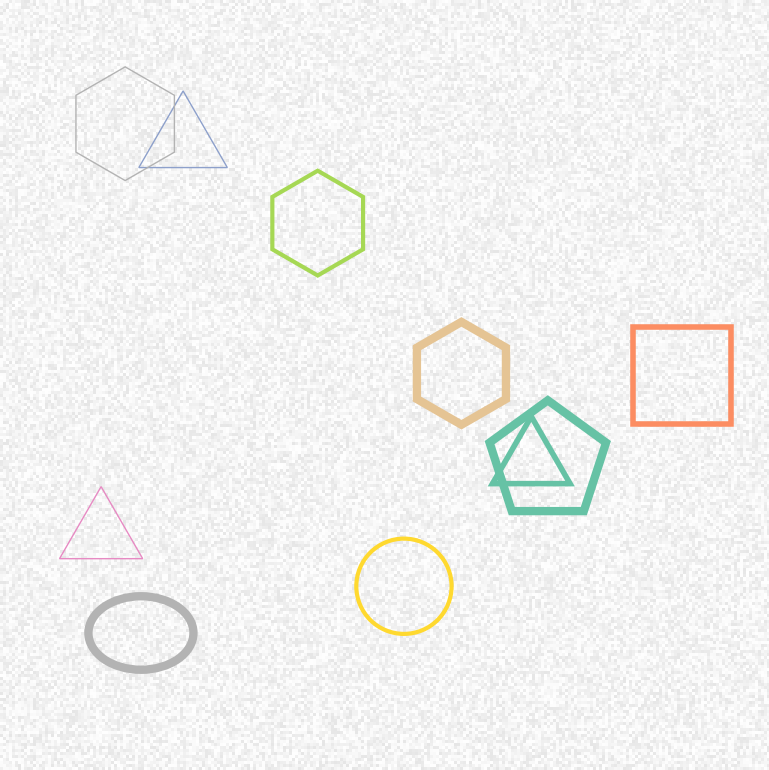[{"shape": "triangle", "thickness": 2, "radius": 0.29, "center": [0.69, 0.401]}, {"shape": "pentagon", "thickness": 3, "radius": 0.4, "center": [0.711, 0.401]}, {"shape": "square", "thickness": 2, "radius": 0.32, "center": [0.886, 0.512]}, {"shape": "triangle", "thickness": 0.5, "radius": 0.33, "center": [0.238, 0.816]}, {"shape": "triangle", "thickness": 0.5, "radius": 0.31, "center": [0.131, 0.306]}, {"shape": "hexagon", "thickness": 1.5, "radius": 0.34, "center": [0.413, 0.71]}, {"shape": "circle", "thickness": 1.5, "radius": 0.31, "center": [0.525, 0.239]}, {"shape": "hexagon", "thickness": 3, "radius": 0.33, "center": [0.599, 0.515]}, {"shape": "oval", "thickness": 3, "radius": 0.34, "center": [0.183, 0.178]}, {"shape": "hexagon", "thickness": 0.5, "radius": 0.37, "center": [0.163, 0.839]}]